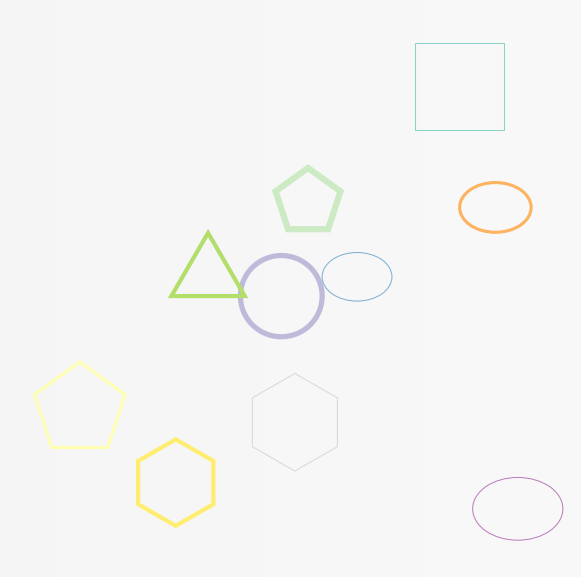[{"shape": "square", "thickness": 0.5, "radius": 0.38, "center": [0.79, 0.849]}, {"shape": "pentagon", "thickness": 1.5, "radius": 0.41, "center": [0.137, 0.291]}, {"shape": "circle", "thickness": 2.5, "radius": 0.35, "center": [0.484, 0.486]}, {"shape": "oval", "thickness": 0.5, "radius": 0.3, "center": [0.614, 0.52]}, {"shape": "oval", "thickness": 1.5, "radius": 0.31, "center": [0.852, 0.64]}, {"shape": "triangle", "thickness": 2, "radius": 0.36, "center": [0.358, 0.523]}, {"shape": "hexagon", "thickness": 0.5, "radius": 0.42, "center": [0.507, 0.268]}, {"shape": "oval", "thickness": 0.5, "radius": 0.39, "center": [0.891, 0.118]}, {"shape": "pentagon", "thickness": 3, "radius": 0.29, "center": [0.53, 0.65]}, {"shape": "hexagon", "thickness": 2, "radius": 0.37, "center": [0.302, 0.163]}]